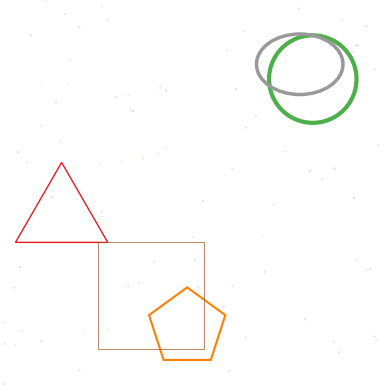[{"shape": "triangle", "thickness": 1, "radius": 0.69, "center": [0.16, 0.44]}, {"shape": "circle", "thickness": 3, "radius": 0.57, "center": [0.812, 0.795]}, {"shape": "pentagon", "thickness": 1.5, "radius": 0.52, "center": [0.486, 0.149]}, {"shape": "square", "thickness": 0.5, "radius": 0.69, "center": [0.392, 0.232]}, {"shape": "oval", "thickness": 2.5, "radius": 0.56, "center": [0.779, 0.833]}]